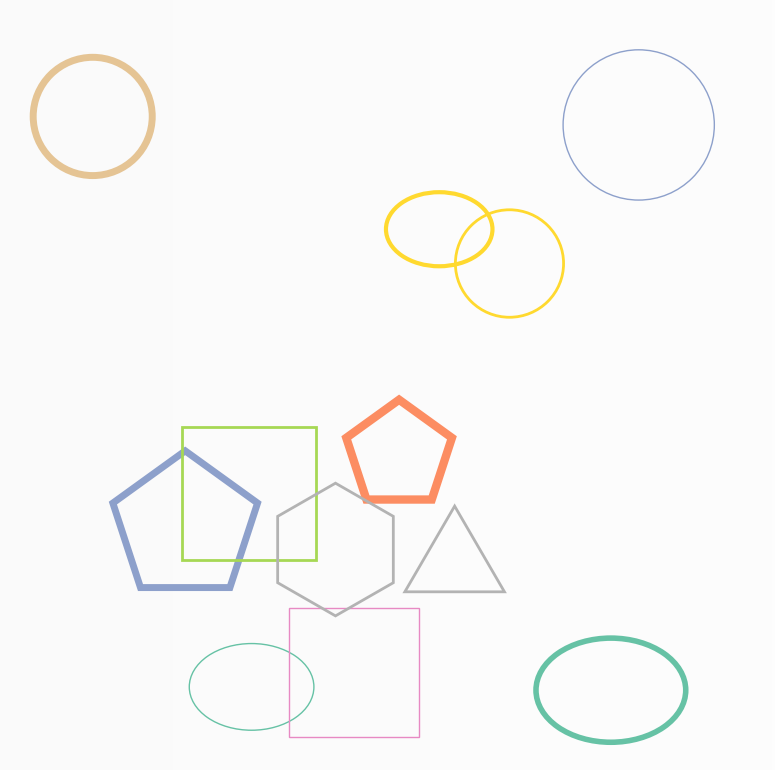[{"shape": "oval", "thickness": 2, "radius": 0.48, "center": [0.788, 0.104]}, {"shape": "oval", "thickness": 0.5, "radius": 0.4, "center": [0.325, 0.108]}, {"shape": "pentagon", "thickness": 3, "radius": 0.36, "center": [0.515, 0.409]}, {"shape": "pentagon", "thickness": 2.5, "radius": 0.49, "center": [0.239, 0.316]}, {"shape": "circle", "thickness": 0.5, "radius": 0.49, "center": [0.824, 0.838]}, {"shape": "square", "thickness": 0.5, "radius": 0.42, "center": [0.456, 0.127]}, {"shape": "square", "thickness": 1, "radius": 0.43, "center": [0.321, 0.359]}, {"shape": "oval", "thickness": 1.5, "radius": 0.34, "center": [0.567, 0.702]}, {"shape": "circle", "thickness": 1, "radius": 0.35, "center": [0.657, 0.658]}, {"shape": "circle", "thickness": 2.5, "radius": 0.38, "center": [0.12, 0.849]}, {"shape": "triangle", "thickness": 1, "radius": 0.37, "center": [0.587, 0.269]}, {"shape": "hexagon", "thickness": 1, "radius": 0.43, "center": [0.433, 0.286]}]